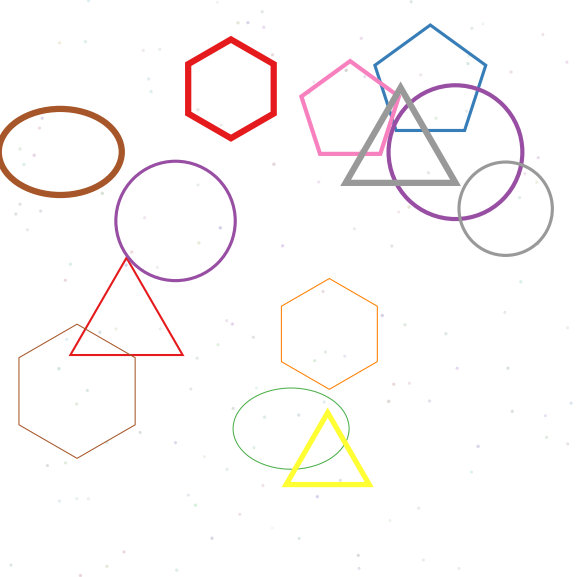[{"shape": "hexagon", "thickness": 3, "radius": 0.43, "center": [0.4, 0.845]}, {"shape": "triangle", "thickness": 1, "radius": 0.56, "center": [0.219, 0.441]}, {"shape": "pentagon", "thickness": 1.5, "radius": 0.5, "center": [0.745, 0.855]}, {"shape": "oval", "thickness": 0.5, "radius": 0.5, "center": [0.504, 0.257]}, {"shape": "circle", "thickness": 2, "radius": 0.58, "center": [0.789, 0.736]}, {"shape": "circle", "thickness": 1.5, "radius": 0.52, "center": [0.304, 0.617]}, {"shape": "hexagon", "thickness": 0.5, "radius": 0.48, "center": [0.57, 0.421]}, {"shape": "triangle", "thickness": 2.5, "radius": 0.42, "center": [0.567, 0.202]}, {"shape": "oval", "thickness": 3, "radius": 0.53, "center": [0.104, 0.736]}, {"shape": "hexagon", "thickness": 0.5, "radius": 0.58, "center": [0.133, 0.322]}, {"shape": "pentagon", "thickness": 2, "radius": 0.44, "center": [0.606, 0.805]}, {"shape": "circle", "thickness": 1.5, "radius": 0.4, "center": [0.876, 0.638]}, {"shape": "triangle", "thickness": 3, "radius": 0.55, "center": [0.694, 0.737]}]